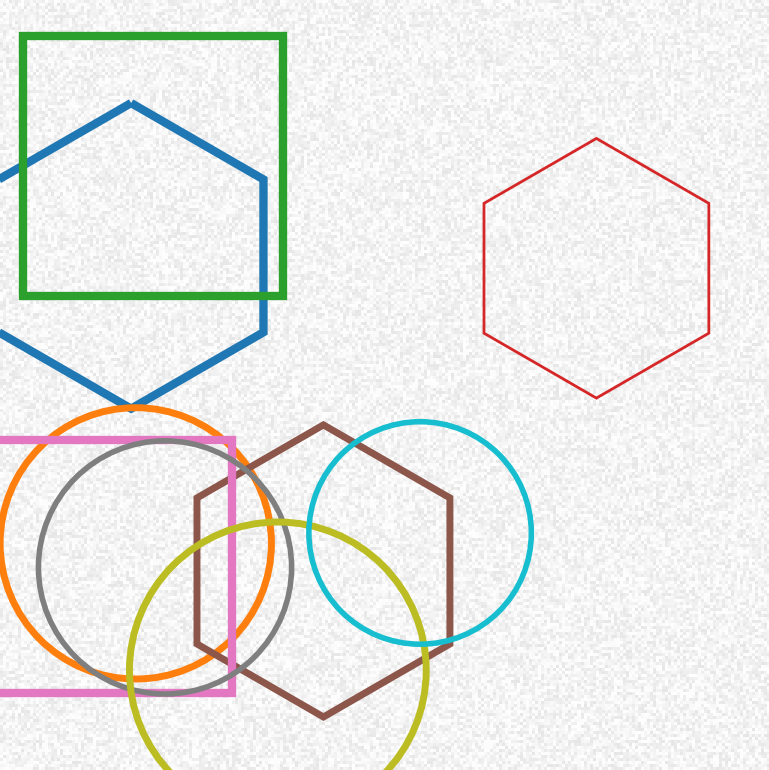[{"shape": "hexagon", "thickness": 3, "radius": 0.99, "center": [0.17, 0.668]}, {"shape": "circle", "thickness": 2.5, "radius": 0.88, "center": [0.176, 0.294]}, {"shape": "square", "thickness": 3, "radius": 0.84, "center": [0.199, 0.784]}, {"shape": "hexagon", "thickness": 1, "radius": 0.84, "center": [0.775, 0.652]}, {"shape": "hexagon", "thickness": 2.5, "radius": 0.95, "center": [0.42, 0.259]}, {"shape": "square", "thickness": 3, "radius": 0.82, "center": [0.138, 0.264]}, {"shape": "circle", "thickness": 2, "radius": 0.82, "center": [0.214, 0.263]}, {"shape": "circle", "thickness": 2.5, "radius": 0.96, "center": [0.361, 0.129]}, {"shape": "circle", "thickness": 2, "radius": 0.72, "center": [0.546, 0.308]}]